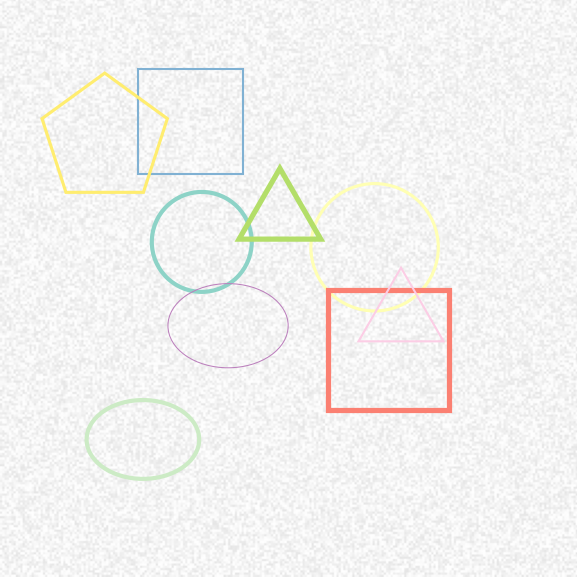[{"shape": "circle", "thickness": 2, "radius": 0.43, "center": [0.349, 0.58]}, {"shape": "circle", "thickness": 1.5, "radius": 0.55, "center": [0.649, 0.571]}, {"shape": "square", "thickness": 2.5, "radius": 0.52, "center": [0.673, 0.393]}, {"shape": "square", "thickness": 1, "radius": 0.45, "center": [0.33, 0.789]}, {"shape": "triangle", "thickness": 2.5, "radius": 0.41, "center": [0.485, 0.626]}, {"shape": "triangle", "thickness": 1, "radius": 0.42, "center": [0.694, 0.451]}, {"shape": "oval", "thickness": 0.5, "radius": 0.52, "center": [0.395, 0.435]}, {"shape": "oval", "thickness": 2, "radius": 0.49, "center": [0.247, 0.238]}, {"shape": "pentagon", "thickness": 1.5, "radius": 0.57, "center": [0.181, 0.758]}]